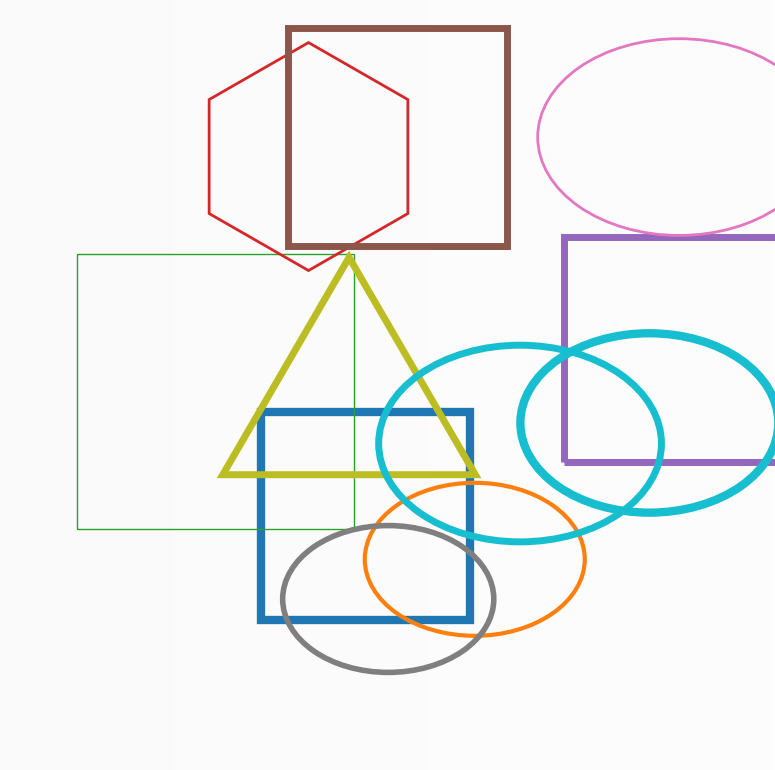[{"shape": "square", "thickness": 3, "radius": 0.68, "center": [0.471, 0.33]}, {"shape": "oval", "thickness": 1.5, "radius": 0.71, "center": [0.613, 0.274]}, {"shape": "square", "thickness": 0.5, "radius": 0.89, "center": [0.278, 0.492]}, {"shape": "hexagon", "thickness": 1, "radius": 0.74, "center": [0.398, 0.797]}, {"shape": "square", "thickness": 2.5, "radius": 0.73, "center": [0.874, 0.546]}, {"shape": "square", "thickness": 2.5, "radius": 0.71, "center": [0.512, 0.822]}, {"shape": "oval", "thickness": 1, "radius": 0.91, "center": [0.876, 0.822]}, {"shape": "oval", "thickness": 2, "radius": 0.68, "center": [0.501, 0.222]}, {"shape": "triangle", "thickness": 2.5, "radius": 0.94, "center": [0.45, 0.478]}, {"shape": "oval", "thickness": 2.5, "radius": 0.91, "center": [0.671, 0.424]}, {"shape": "oval", "thickness": 3, "radius": 0.83, "center": [0.838, 0.451]}]